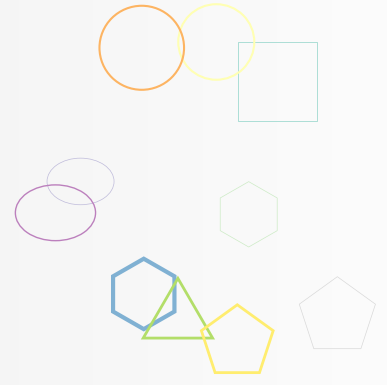[{"shape": "square", "thickness": 0.5, "radius": 0.51, "center": [0.717, 0.788]}, {"shape": "circle", "thickness": 1.5, "radius": 0.49, "center": [0.558, 0.891]}, {"shape": "oval", "thickness": 0.5, "radius": 0.43, "center": [0.208, 0.529]}, {"shape": "hexagon", "thickness": 3, "radius": 0.46, "center": [0.371, 0.237]}, {"shape": "circle", "thickness": 1.5, "radius": 0.55, "center": [0.366, 0.876]}, {"shape": "triangle", "thickness": 2, "radius": 0.52, "center": [0.459, 0.174]}, {"shape": "pentagon", "thickness": 0.5, "radius": 0.52, "center": [0.871, 0.178]}, {"shape": "oval", "thickness": 1, "radius": 0.52, "center": [0.143, 0.447]}, {"shape": "hexagon", "thickness": 0.5, "radius": 0.42, "center": [0.642, 0.443]}, {"shape": "pentagon", "thickness": 2, "radius": 0.49, "center": [0.612, 0.111]}]